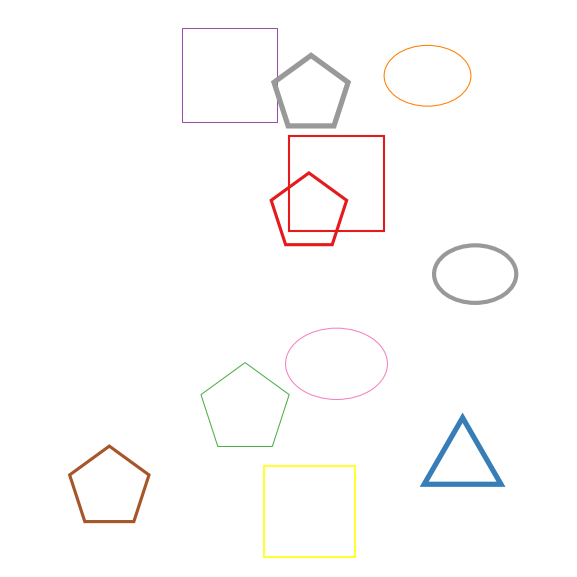[{"shape": "square", "thickness": 1, "radius": 0.41, "center": [0.583, 0.681]}, {"shape": "pentagon", "thickness": 1.5, "radius": 0.34, "center": [0.535, 0.631]}, {"shape": "triangle", "thickness": 2.5, "radius": 0.38, "center": [0.801, 0.199]}, {"shape": "pentagon", "thickness": 0.5, "radius": 0.4, "center": [0.424, 0.291]}, {"shape": "square", "thickness": 0.5, "radius": 0.41, "center": [0.397, 0.87]}, {"shape": "oval", "thickness": 0.5, "radius": 0.38, "center": [0.74, 0.868]}, {"shape": "square", "thickness": 1, "radius": 0.39, "center": [0.537, 0.113]}, {"shape": "pentagon", "thickness": 1.5, "radius": 0.36, "center": [0.189, 0.154]}, {"shape": "oval", "thickness": 0.5, "radius": 0.44, "center": [0.583, 0.369]}, {"shape": "pentagon", "thickness": 2.5, "radius": 0.34, "center": [0.539, 0.836]}, {"shape": "oval", "thickness": 2, "radius": 0.36, "center": [0.823, 0.524]}]